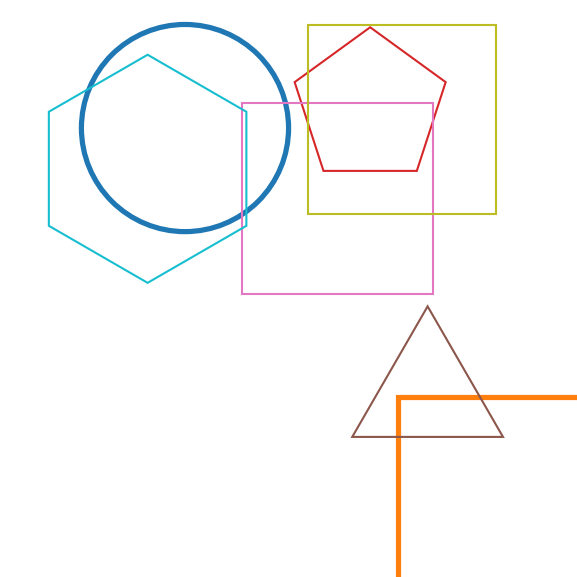[{"shape": "circle", "thickness": 2.5, "radius": 0.9, "center": [0.32, 0.777]}, {"shape": "square", "thickness": 2.5, "radius": 0.89, "center": [0.867, 0.134]}, {"shape": "pentagon", "thickness": 1, "radius": 0.69, "center": [0.641, 0.814]}, {"shape": "triangle", "thickness": 1, "radius": 0.75, "center": [0.74, 0.318]}, {"shape": "square", "thickness": 1, "radius": 0.83, "center": [0.584, 0.655]}, {"shape": "square", "thickness": 1, "radius": 0.82, "center": [0.696, 0.792]}, {"shape": "hexagon", "thickness": 1, "radius": 0.99, "center": [0.256, 0.707]}]